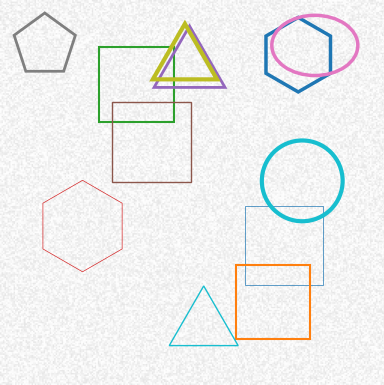[{"shape": "square", "thickness": 0.5, "radius": 0.51, "center": [0.738, 0.362]}, {"shape": "hexagon", "thickness": 2.5, "radius": 0.48, "center": [0.775, 0.858]}, {"shape": "square", "thickness": 1.5, "radius": 0.48, "center": [0.71, 0.216]}, {"shape": "square", "thickness": 1.5, "radius": 0.49, "center": [0.354, 0.781]}, {"shape": "hexagon", "thickness": 0.5, "radius": 0.59, "center": [0.214, 0.413]}, {"shape": "triangle", "thickness": 2, "radius": 0.53, "center": [0.492, 0.826]}, {"shape": "square", "thickness": 1, "radius": 0.51, "center": [0.394, 0.631]}, {"shape": "oval", "thickness": 2.5, "radius": 0.56, "center": [0.818, 0.882]}, {"shape": "pentagon", "thickness": 2, "radius": 0.42, "center": [0.116, 0.883]}, {"shape": "triangle", "thickness": 3, "radius": 0.48, "center": [0.48, 0.842]}, {"shape": "circle", "thickness": 3, "radius": 0.52, "center": [0.785, 0.53]}, {"shape": "triangle", "thickness": 1, "radius": 0.52, "center": [0.529, 0.154]}]